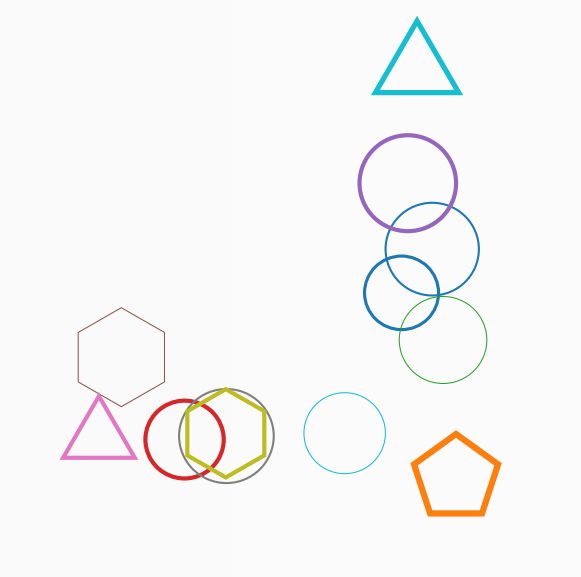[{"shape": "circle", "thickness": 1.5, "radius": 0.32, "center": [0.691, 0.492]}, {"shape": "circle", "thickness": 1, "radius": 0.4, "center": [0.744, 0.568]}, {"shape": "pentagon", "thickness": 3, "radius": 0.38, "center": [0.785, 0.172]}, {"shape": "circle", "thickness": 0.5, "radius": 0.38, "center": [0.762, 0.41]}, {"shape": "circle", "thickness": 2, "radius": 0.34, "center": [0.318, 0.238]}, {"shape": "circle", "thickness": 2, "radius": 0.42, "center": [0.702, 0.682]}, {"shape": "hexagon", "thickness": 0.5, "radius": 0.43, "center": [0.209, 0.381]}, {"shape": "triangle", "thickness": 2, "radius": 0.36, "center": [0.17, 0.242]}, {"shape": "circle", "thickness": 1, "radius": 0.41, "center": [0.39, 0.244]}, {"shape": "hexagon", "thickness": 2, "radius": 0.38, "center": [0.389, 0.249]}, {"shape": "triangle", "thickness": 2.5, "radius": 0.41, "center": [0.718, 0.88]}, {"shape": "circle", "thickness": 0.5, "radius": 0.35, "center": [0.593, 0.249]}]